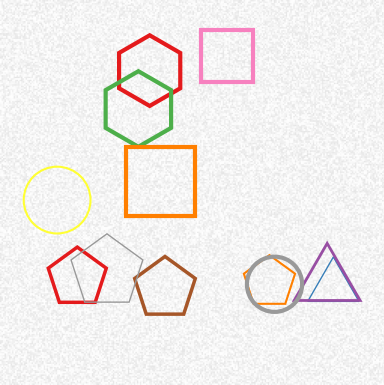[{"shape": "hexagon", "thickness": 3, "radius": 0.46, "center": [0.389, 0.817]}, {"shape": "pentagon", "thickness": 2.5, "radius": 0.4, "center": [0.201, 0.279]}, {"shape": "triangle", "thickness": 1, "radius": 0.38, "center": [0.866, 0.256]}, {"shape": "hexagon", "thickness": 3, "radius": 0.49, "center": [0.359, 0.717]}, {"shape": "triangle", "thickness": 2, "radius": 0.49, "center": [0.85, 0.269]}, {"shape": "pentagon", "thickness": 1.5, "radius": 0.35, "center": [0.7, 0.267]}, {"shape": "square", "thickness": 3, "radius": 0.45, "center": [0.417, 0.529]}, {"shape": "circle", "thickness": 1.5, "radius": 0.43, "center": [0.148, 0.48]}, {"shape": "pentagon", "thickness": 2.5, "radius": 0.41, "center": [0.429, 0.251]}, {"shape": "square", "thickness": 3, "radius": 0.34, "center": [0.589, 0.854]}, {"shape": "circle", "thickness": 3, "radius": 0.36, "center": [0.713, 0.262]}, {"shape": "pentagon", "thickness": 1, "radius": 0.49, "center": [0.278, 0.295]}]